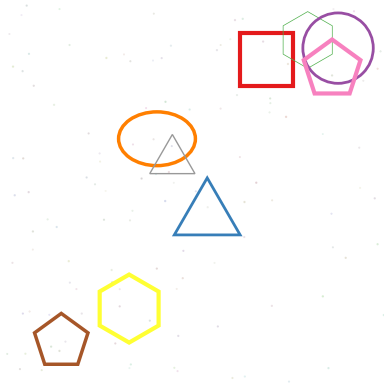[{"shape": "square", "thickness": 3, "radius": 0.35, "center": [0.693, 0.846]}, {"shape": "triangle", "thickness": 2, "radius": 0.49, "center": [0.538, 0.439]}, {"shape": "hexagon", "thickness": 0.5, "radius": 0.37, "center": [0.799, 0.896]}, {"shape": "circle", "thickness": 2, "radius": 0.46, "center": [0.878, 0.875]}, {"shape": "oval", "thickness": 2.5, "radius": 0.5, "center": [0.408, 0.64]}, {"shape": "hexagon", "thickness": 3, "radius": 0.44, "center": [0.335, 0.199]}, {"shape": "pentagon", "thickness": 2.5, "radius": 0.36, "center": [0.159, 0.113]}, {"shape": "pentagon", "thickness": 3, "radius": 0.39, "center": [0.863, 0.82]}, {"shape": "triangle", "thickness": 1, "radius": 0.34, "center": [0.448, 0.583]}]